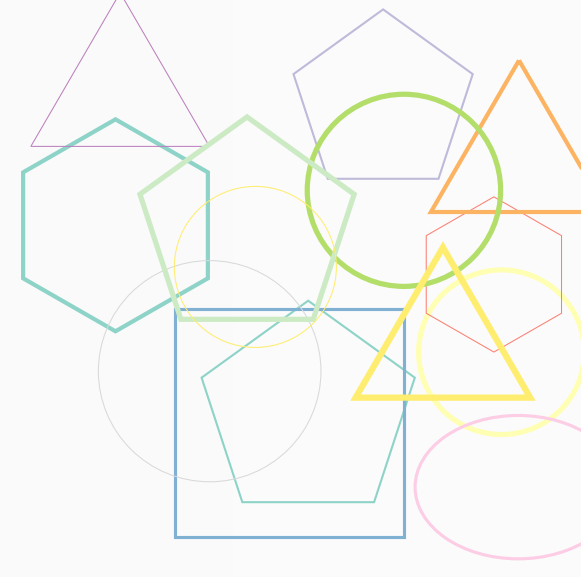[{"shape": "pentagon", "thickness": 1, "radius": 0.96, "center": [0.53, 0.286]}, {"shape": "hexagon", "thickness": 2, "radius": 0.92, "center": [0.199, 0.609]}, {"shape": "circle", "thickness": 2.5, "radius": 0.71, "center": [0.863, 0.389]}, {"shape": "pentagon", "thickness": 1, "radius": 0.81, "center": [0.659, 0.821]}, {"shape": "hexagon", "thickness": 0.5, "radius": 0.67, "center": [0.85, 0.524]}, {"shape": "square", "thickness": 1.5, "radius": 0.98, "center": [0.499, 0.267]}, {"shape": "triangle", "thickness": 2, "radius": 0.88, "center": [0.893, 0.72]}, {"shape": "circle", "thickness": 2.5, "radius": 0.83, "center": [0.695, 0.67]}, {"shape": "oval", "thickness": 1.5, "radius": 0.89, "center": [0.891, 0.156]}, {"shape": "circle", "thickness": 0.5, "radius": 0.96, "center": [0.361, 0.356]}, {"shape": "triangle", "thickness": 0.5, "radius": 0.89, "center": [0.207, 0.834]}, {"shape": "pentagon", "thickness": 2.5, "radius": 0.97, "center": [0.425, 0.603]}, {"shape": "circle", "thickness": 0.5, "radius": 0.7, "center": [0.439, 0.537]}, {"shape": "triangle", "thickness": 3, "radius": 0.87, "center": [0.762, 0.397]}]